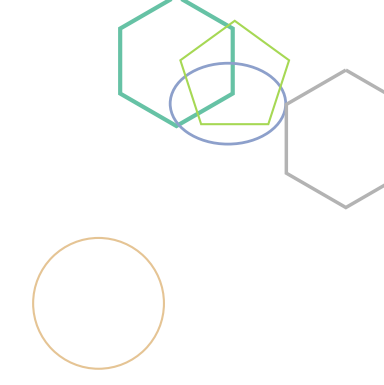[{"shape": "hexagon", "thickness": 3, "radius": 0.84, "center": [0.458, 0.841]}, {"shape": "oval", "thickness": 2, "radius": 0.75, "center": [0.592, 0.731]}, {"shape": "pentagon", "thickness": 1.5, "radius": 0.74, "center": [0.61, 0.798]}, {"shape": "circle", "thickness": 1.5, "radius": 0.85, "center": [0.256, 0.212]}, {"shape": "hexagon", "thickness": 2.5, "radius": 0.89, "center": [0.898, 0.639]}]